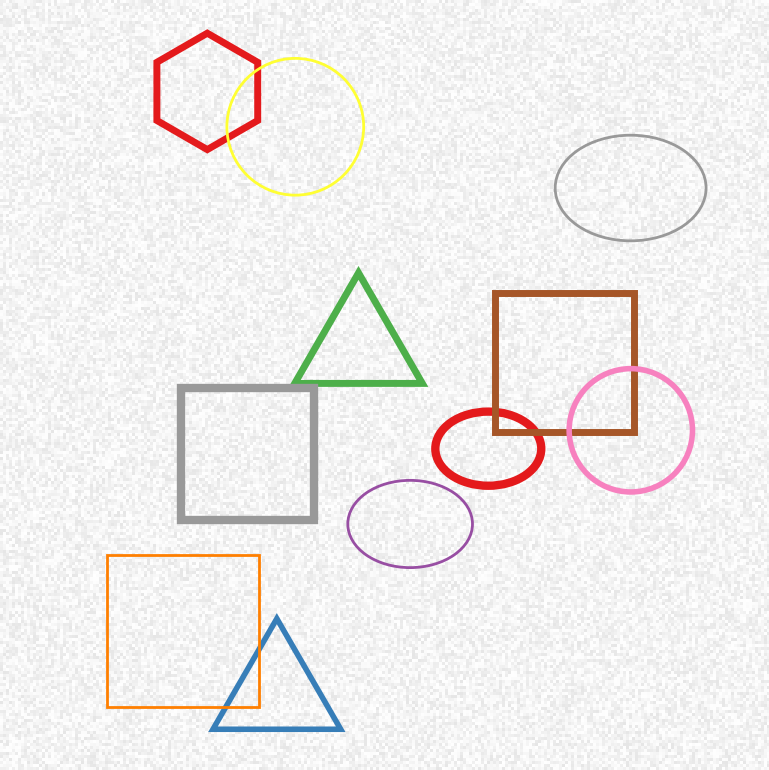[{"shape": "oval", "thickness": 3, "radius": 0.34, "center": [0.634, 0.417]}, {"shape": "hexagon", "thickness": 2.5, "radius": 0.38, "center": [0.269, 0.881]}, {"shape": "triangle", "thickness": 2, "radius": 0.48, "center": [0.36, 0.101]}, {"shape": "triangle", "thickness": 2.5, "radius": 0.48, "center": [0.466, 0.55]}, {"shape": "oval", "thickness": 1, "radius": 0.4, "center": [0.533, 0.319]}, {"shape": "square", "thickness": 1, "radius": 0.5, "center": [0.238, 0.181]}, {"shape": "circle", "thickness": 1, "radius": 0.44, "center": [0.383, 0.835]}, {"shape": "square", "thickness": 2.5, "radius": 0.45, "center": [0.733, 0.529]}, {"shape": "circle", "thickness": 2, "radius": 0.4, "center": [0.819, 0.441]}, {"shape": "oval", "thickness": 1, "radius": 0.49, "center": [0.819, 0.756]}, {"shape": "square", "thickness": 3, "radius": 0.43, "center": [0.322, 0.41]}]